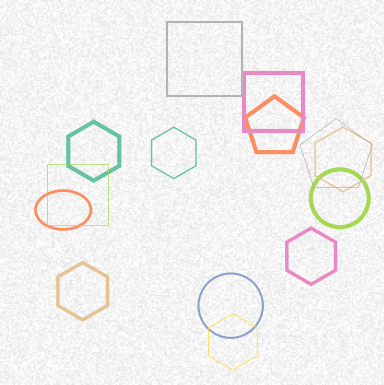[{"shape": "hexagon", "thickness": 3, "radius": 0.38, "center": [0.244, 0.607]}, {"shape": "hexagon", "thickness": 1, "radius": 0.33, "center": [0.451, 0.603]}, {"shape": "oval", "thickness": 2, "radius": 0.36, "center": [0.164, 0.455]}, {"shape": "pentagon", "thickness": 3, "radius": 0.4, "center": [0.713, 0.67]}, {"shape": "circle", "thickness": 1.5, "radius": 0.42, "center": [0.599, 0.206]}, {"shape": "square", "thickness": 3, "radius": 0.38, "center": [0.709, 0.735]}, {"shape": "hexagon", "thickness": 2.5, "radius": 0.36, "center": [0.808, 0.334]}, {"shape": "square", "thickness": 0.5, "radius": 0.4, "center": [0.202, 0.495]}, {"shape": "circle", "thickness": 3, "radius": 0.38, "center": [0.883, 0.485]}, {"shape": "hexagon", "thickness": 0.5, "radius": 0.37, "center": [0.605, 0.112]}, {"shape": "hexagon", "thickness": 1, "radius": 0.42, "center": [0.891, 0.586]}, {"shape": "hexagon", "thickness": 2.5, "radius": 0.37, "center": [0.215, 0.244]}, {"shape": "square", "thickness": 1.5, "radius": 0.48, "center": [0.531, 0.847]}, {"shape": "pentagon", "thickness": 0.5, "radius": 0.49, "center": [0.873, 0.593]}]